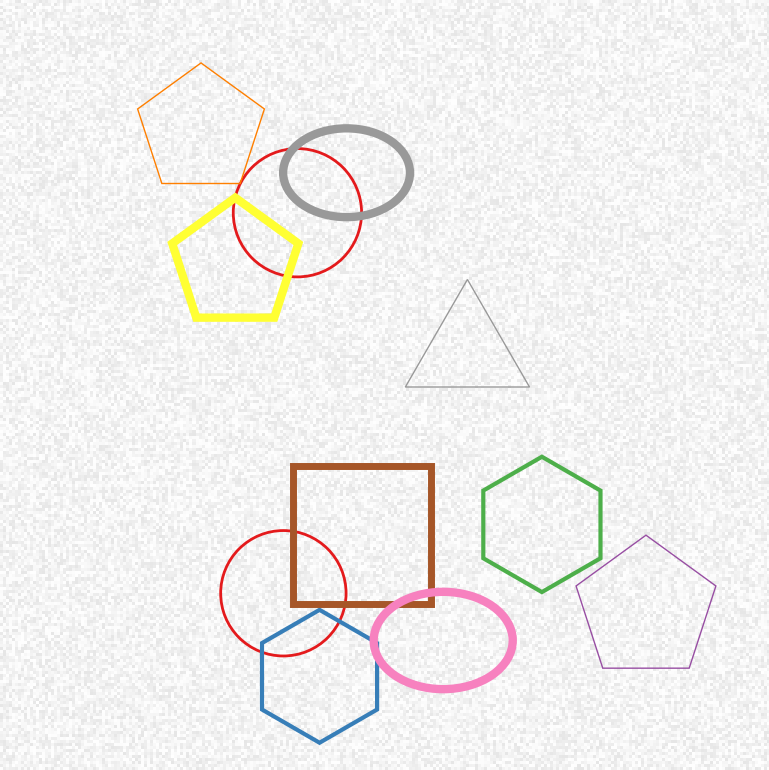[{"shape": "circle", "thickness": 1, "radius": 0.41, "center": [0.368, 0.23]}, {"shape": "circle", "thickness": 1, "radius": 0.42, "center": [0.386, 0.724]}, {"shape": "hexagon", "thickness": 1.5, "radius": 0.43, "center": [0.415, 0.122]}, {"shape": "hexagon", "thickness": 1.5, "radius": 0.44, "center": [0.704, 0.319]}, {"shape": "pentagon", "thickness": 0.5, "radius": 0.48, "center": [0.839, 0.209]}, {"shape": "pentagon", "thickness": 0.5, "radius": 0.43, "center": [0.261, 0.832]}, {"shape": "pentagon", "thickness": 3, "radius": 0.43, "center": [0.306, 0.657]}, {"shape": "square", "thickness": 2.5, "radius": 0.45, "center": [0.47, 0.305]}, {"shape": "oval", "thickness": 3, "radius": 0.45, "center": [0.576, 0.168]}, {"shape": "triangle", "thickness": 0.5, "radius": 0.47, "center": [0.607, 0.544]}, {"shape": "oval", "thickness": 3, "radius": 0.41, "center": [0.45, 0.776]}]